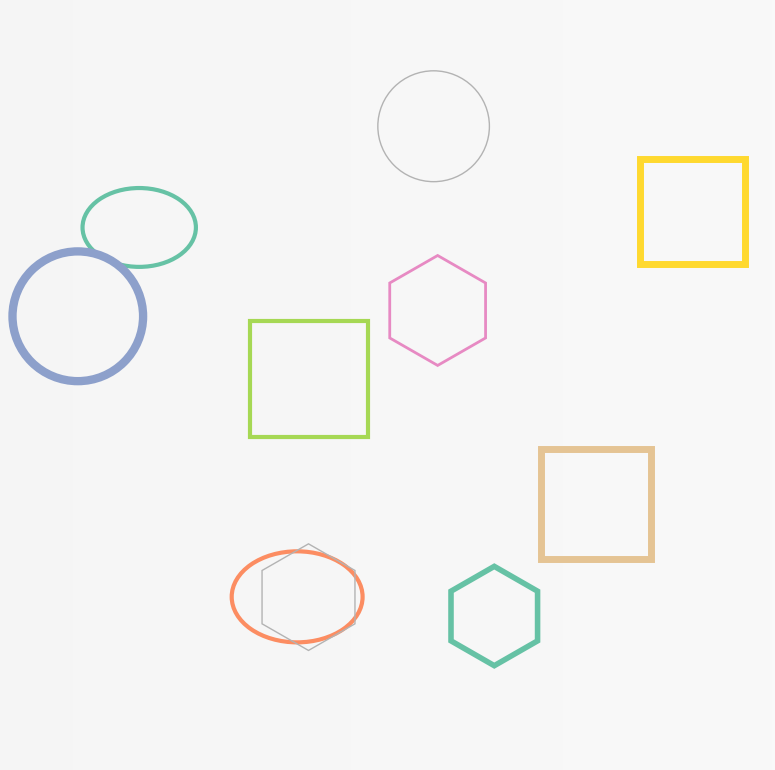[{"shape": "oval", "thickness": 1.5, "radius": 0.37, "center": [0.18, 0.705]}, {"shape": "hexagon", "thickness": 2, "radius": 0.32, "center": [0.638, 0.2]}, {"shape": "oval", "thickness": 1.5, "radius": 0.42, "center": [0.383, 0.225]}, {"shape": "circle", "thickness": 3, "radius": 0.42, "center": [0.1, 0.589]}, {"shape": "hexagon", "thickness": 1, "radius": 0.36, "center": [0.565, 0.597]}, {"shape": "square", "thickness": 1.5, "radius": 0.38, "center": [0.398, 0.508]}, {"shape": "square", "thickness": 2.5, "radius": 0.34, "center": [0.893, 0.725]}, {"shape": "square", "thickness": 2.5, "radius": 0.36, "center": [0.769, 0.346]}, {"shape": "hexagon", "thickness": 0.5, "radius": 0.35, "center": [0.398, 0.224]}, {"shape": "circle", "thickness": 0.5, "radius": 0.36, "center": [0.56, 0.836]}]